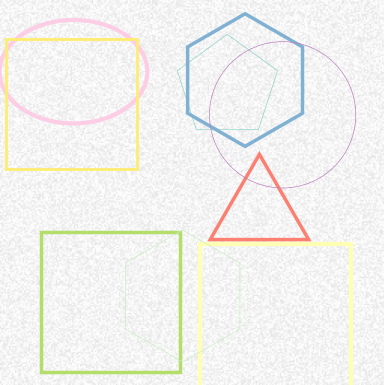[{"shape": "pentagon", "thickness": 0.5, "radius": 0.68, "center": [0.591, 0.774]}, {"shape": "square", "thickness": 3, "radius": 0.98, "center": [0.715, 0.171]}, {"shape": "triangle", "thickness": 2.5, "radius": 0.74, "center": [0.674, 0.452]}, {"shape": "hexagon", "thickness": 2.5, "radius": 0.86, "center": [0.637, 0.792]}, {"shape": "square", "thickness": 2.5, "radius": 0.91, "center": [0.287, 0.215]}, {"shape": "oval", "thickness": 3, "radius": 0.96, "center": [0.191, 0.814]}, {"shape": "circle", "thickness": 0.5, "radius": 0.95, "center": [0.734, 0.702]}, {"shape": "hexagon", "thickness": 0.5, "radius": 0.86, "center": [0.474, 0.231]}, {"shape": "square", "thickness": 2, "radius": 0.85, "center": [0.186, 0.73]}]